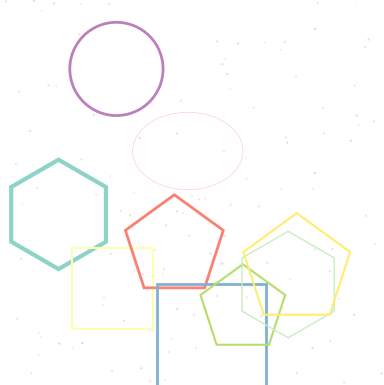[{"shape": "hexagon", "thickness": 3, "radius": 0.71, "center": [0.152, 0.443]}, {"shape": "square", "thickness": 1.5, "radius": 0.53, "center": [0.293, 0.251]}, {"shape": "pentagon", "thickness": 2, "radius": 0.67, "center": [0.453, 0.36]}, {"shape": "square", "thickness": 2, "radius": 0.71, "center": [0.548, 0.121]}, {"shape": "pentagon", "thickness": 1.5, "radius": 0.58, "center": [0.631, 0.198]}, {"shape": "oval", "thickness": 0.5, "radius": 0.72, "center": [0.488, 0.608]}, {"shape": "circle", "thickness": 2, "radius": 0.61, "center": [0.302, 0.821]}, {"shape": "hexagon", "thickness": 1, "radius": 0.69, "center": [0.748, 0.261]}, {"shape": "pentagon", "thickness": 1.5, "radius": 0.73, "center": [0.771, 0.301]}]